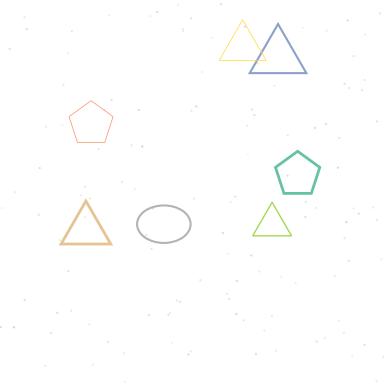[{"shape": "pentagon", "thickness": 2, "radius": 0.3, "center": [0.773, 0.547]}, {"shape": "pentagon", "thickness": 0.5, "radius": 0.3, "center": [0.237, 0.678]}, {"shape": "triangle", "thickness": 1.5, "radius": 0.42, "center": [0.722, 0.853]}, {"shape": "triangle", "thickness": 1, "radius": 0.29, "center": [0.707, 0.417]}, {"shape": "triangle", "thickness": 0.5, "radius": 0.35, "center": [0.63, 0.878]}, {"shape": "triangle", "thickness": 2, "radius": 0.37, "center": [0.223, 0.403]}, {"shape": "oval", "thickness": 1.5, "radius": 0.35, "center": [0.426, 0.418]}]